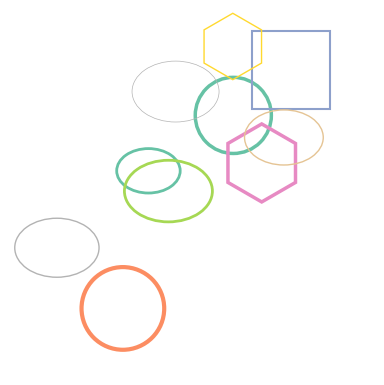[{"shape": "oval", "thickness": 2, "radius": 0.41, "center": [0.386, 0.556]}, {"shape": "circle", "thickness": 2.5, "radius": 0.49, "center": [0.606, 0.7]}, {"shape": "circle", "thickness": 3, "radius": 0.54, "center": [0.319, 0.199]}, {"shape": "square", "thickness": 1.5, "radius": 0.5, "center": [0.755, 0.819]}, {"shape": "hexagon", "thickness": 2.5, "radius": 0.51, "center": [0.68, 0.577]}, {"shape": "oval", "thickness": 2, "radius": 0.57, "center": [0.437, 0.504]}, {"shape": "hexagon", "thickness": 1, "radius": 0.43, "center": [0.605, 0.879]}, {"shape": "oval", "thickness": 1, "radius": 0.51, "center": [0.737, 0.643]}, {"shape": "oval", "thickness": 1, "radius": 0.55, "center": [0.148, 0.357]}, {"shape": "oval", "thickness": 0.5, "radius": 0.57, "center": [0.456, 0.762]}]